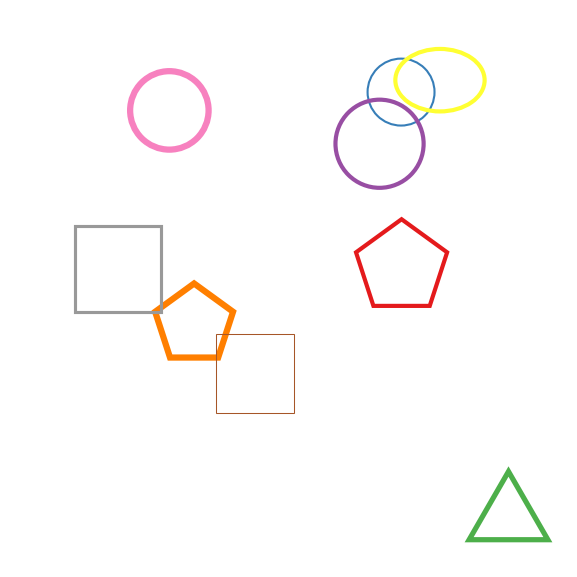[{"shape": "pentagon", "thickness": 2, "radius": 0.41, "center": [0.695, 0.537]}, {"shape": "circle", "thickness": 1, "radius": 0.29, "center": [0.694, 0.84]}, {"shape": "triangle", "thickness": 2.5, "radius": 0.39, "center": [0.881, 0.104]}, {"shape": "circle", "thickness": 2, "radius": 0.38, "center": [0.657, 0.75]}, {"shape": "pentagon", "thickness": 3, "radius": 0.35, "center": [0.336, 0.437]}, {"shape": "oval", "thickness": 2, "radius": 0.39, "center": [0.762, 0.86]}, {"shape": "square", "thickness": 0.5, "radius": 0.34, "center": [0.441, 0.352]}, {"shape": "circle", "thickness": 3, "radius": 0.34, "center": [0.293, 0.808]}, {"shape": "square", "thickness": 1.5, "radius": 0.37, "center": [0.204, 0.533]}]